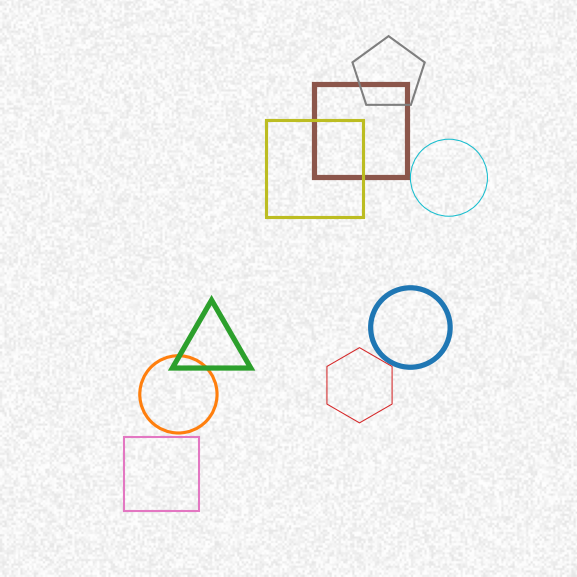[{"shape": "circle", "thickness": 2.5, "radius": 0.34, "center": [0.711, 0.432]}, {"shape": "circle", "thickness": 1.5, "radius": 0.33, "center": [0.309, 0.316]}, {"shape": "triangle", "thickness": 2.5, "radius": 0.39, "center": [0.366, 0.401]}, {"shape": "hexagon", "thickness": 0.5, "radius": 0.33, "center": [0.623, 0.332]}, {"shape": "square", "thickness": 2.5, "radius": 0.4, "center": [0.624, 0.773]}, {"shape": "square", "thickness": 1, "radius": 0.32, "center": [0.28, 0.178]}, {"shape": "pentagon", "thickness": 1, "radius": 0.33, "center": [0.673, 0.871]}, {"shape": "square", "thickness": 1.5, "radius": 0.42, "center": [0.544, 0.708]}, {"shape": "circle", "thickness": 0.5, "radius": 0.33, "center": [0.777, 0.691]}]